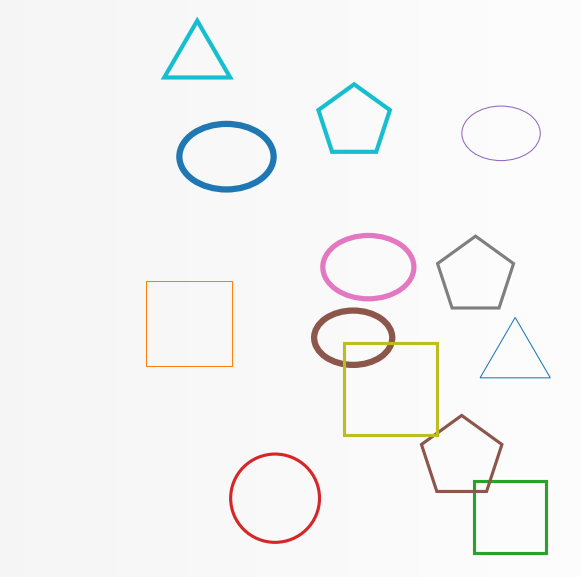[{"shape": "oval", "thickness": 3, "radius": 0.41, "center": [0.39, 0.728]}, {"shape": "triangle", "thickness": 0.5, "radius": 0.35, "center": [0.886, 0.38]}, {"shape": "square", "thickness": 0.5, "radius": 0.37, "center": [0.326, 0.439]}, {"shape": "square", "thickness": 1.5, "radius": 0.31, "center": [0.878, 0.104]}, {"shape": "circle", "thickness": 1.5, "radius": 0.38, "center": [0.473, 0.136]}, {"shape": "oval", "thickness": 0.5, "radius": 0.34, "center": [0.862, 0.768]}, {"shape": "pentagon", "thickness": 1.5, "radius": 0.36, "center": [0.794, 0.207]}, {"shape": "oval", "thickness": 3, "radius": 0.34, "center": [0.608, 0.414]}, {"shape": "oval", "thickness": 2.5, "radius": 0.39, "center": [0.634, 0.537]}, {"shape": "pentagon", "thickness": 1.5, "radius": 0.34, "center": [0.818, 0.521]}, {"shape": "square", "thickness": 1.5, "radius": 0.4, "center": [0.672, 0.326]}, {"shape": "triangle", "thickness": 2, "radius": 0.33, "center": [0.339, 0.898]}, {"shape": "pentagon", "thickness": 2, "radius": 0.32, "center": [0.609, 0.789]}]